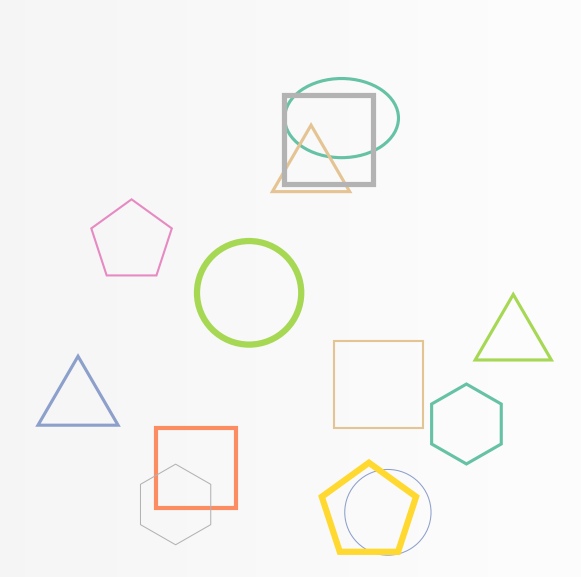[{"shape": "oval", "thickness": 1.5, "radius": 0.49, "center": [0.588, 0.795]}, {"shape": "hexagon", "thickness": 1.5, "radius": 0.35, "center": [0.802, 0.265]}, {"shape": "square", "thickness": 2, "radius": 0.34, "center": [0.337, 0.188]}, {"shape": "triangle", "thickness": 1.5, "radius": 0.4, "center": [0.134, 0.303]}, {"shape": "circle", "thickness": 0.5, "radius": 0.37, "center": [0.667, 0.112]}, {"shape": "pentagon", "thickness": 1, "radius": 0.36, "center": [0.226, 0.581]}, {"shape": "circle", "thickness": 3, "radius": 0.45, "center": [0.429, 0.492]}, {"shape": "triangle", "thickness": 1.5, "radius": 0.38, "center": [0.883, 0.414]}, {"shape": "pentagon", "thickness": 3, "radius": 0.43, "center": [0.635, 0.113]}, {"shape": "triangle", "thickness": 1.5, "radius": 0.38, "center": [0.535, 0.706]}, {"shape": "square", "thickness": 1, "radius": 0.38, "center": [0.651, 0.333]}, {"shape": "hexagon", "thickness": 0.5, "radius": 0.35, "center": [0.302, 0.126]}, {"shape": "square", "thickness": 2.5, "radius": 0.38, "center": [0.566, 0.758]}]